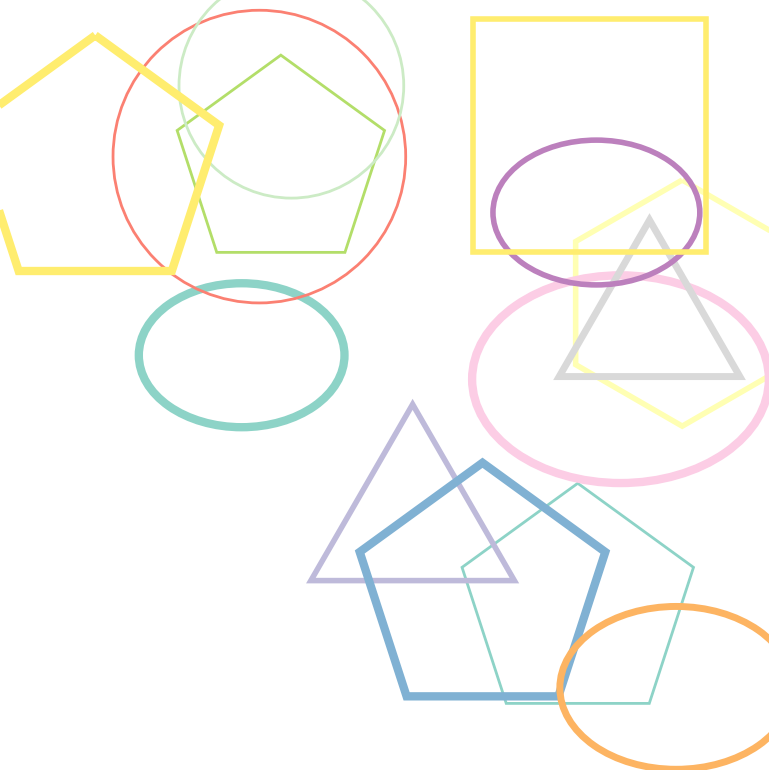[{"shape": "oval", "thickness": 3, "radius": 0.67, "center": [0.314, 0.539]}, {"shape": "pentagon", "thickness": 1, "radius": 0.79, "center": [0.75, 0.214]}, {"shape": "hexagon", "thickness": 2, "radius": 0.8, "center": [0.886, 0.606]}, {"shape": "triangle", "thickness": 2, "radius": 0.76, "center": [0.536, 0.322]}, {"shape": "circle", "thickness": 1, "radius": 0.95, "center": [0.337, 0.797]}, {"shape": "pentagon", "thickness": 3, "radius": 0.84, "center": [0.627, 0.231]}, {"shape": "oval", "thickness": 2.5, "radius": 0.76, "center": [0.878, 0.107]}, {"shape": "pentagon", "thickness": 1, "radius": 0.71, "center": [0.365, 0.787]}, {"shape": "oval", "thickness": 3, "radius": 0.96, "center": [0.806, 0.508]}, {"shape": "triangle", "thickness": 2.5, "radius": 0.68, "center": [0.844, 0.579]}, {"shape": "oval", "thickness": 2, "radius": 0.67, "center": [0.775, 0.724]}, {"shape": "circle", "thickness": 1, "radius": 0.73, "center": [0.378, 0.889]}, {"shape": "pentagon", "thickness": 3, "radius": 0.85, "center": [0.124, 0.785]}, {"shape": "square", "thickness": 2, "radius": 0.76, "center": [0.766, 0.824]}]